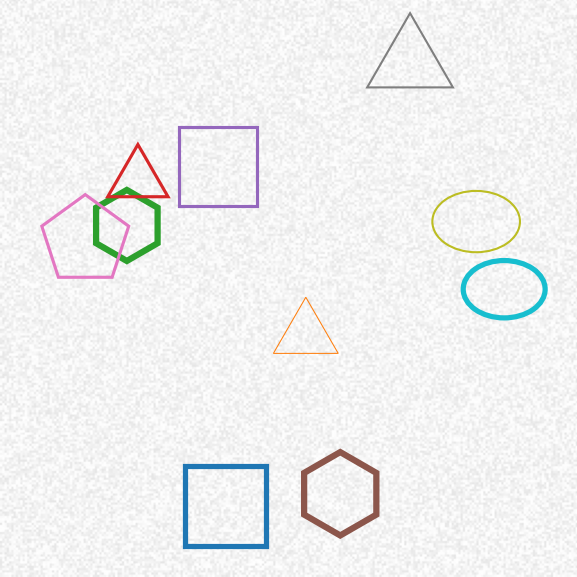[{"shape": "square", "thickness": 2.5, "radius": 0.35, "center": [0.39, 0.123]}, {"shape": "triangle", "thickness": 0.5, "radius": 0.32, "center": [0.53, 0.42]}, {"shape": "hexagon", "thickness": 3, "radius": 0.31, "center": [0.22, 0.609]}, {"shape": "triangle", "thickness": 1.5, "radius": 0.3, "center": [0.239, 0.689]}, {"shape": "square", "thickness": 1.5, "radius": 0.34, "center": [0.377, 0.711]}, {"shape": "hexagon", "thickness": 3, "radius": 0.36, "center": [0.589, 0.144]}, {"shape": "pentagon", "thickness": 1.5, "radius": 0.4, "center": [0.148, 0.583]}, {"shape": "triangle", "thickness": 1, "radius": 0.43, "center": [0.71, 0.891]}, {"shape": "oval", "thickness": 1, "radius": 0.38, "center": [0.825, 0.615]}, {"shape": "oval", "thickness": 2.5, "radius": 0.35, "center": [0.873, 0.498]}]